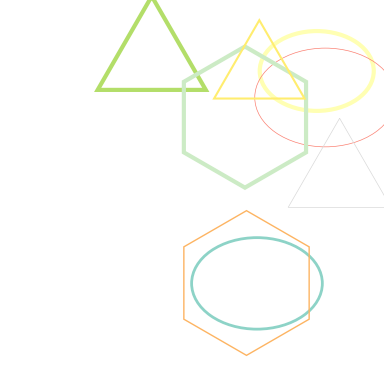[{"shape": "oval", "thickness": 2, "radius": 0.85, "center": [0.667, 0.264]}, {"shape": "oval", "thickness": 3, "radius": 0.74, "center": [0.823, 0.816]}, {"shape": "oval", "thickness": 0.5, "radius": 0.92, "center": [0.845, 0.747]}, {"shape": "hexagon", "thickness": 1, "radius": 0.94, "center": [0.64, 0.265]}, {"shape": "triangle", "thickness": 3, "radius": 0.81, "center": [0.394, 0.848]}, {"shape": "triangle", "thickness": 0.5, "radius": 0.77, "center": [0.882, 0.539]}, {"shape": "hexagon", "thickness": 3, "radius": 0.92, "center": [0.636, 0.696]}, {"shape": "triangle", "thickness": 1.5, "radius": 0.68, "center": [0.674, 0.812]}]